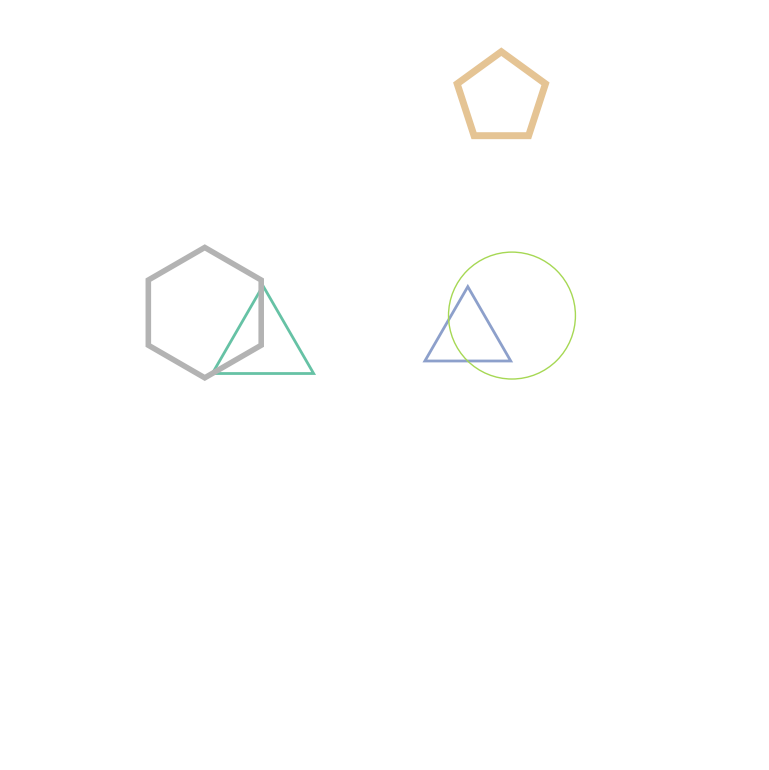[{"shape": "triangle", "thickness": 1, "radius": 0.38, "center": [0.342, 0.553]}, {"shape": "triangle", "thickness": 1, "radius": 0.32, "center": [0.608, 0.563]}, {"shape": "circle", "thickness": 0.5, "radius": 0.41, "center": [0.665, 0.59]}, {"shape": "pentagon", "thickness": 2.5, "radius": 0.3, "center": [0.651, 0.873]}, {"shape": "hexagon", "thickness": 2, "radius": 0.42, "center": [0.266, 0.594]}]